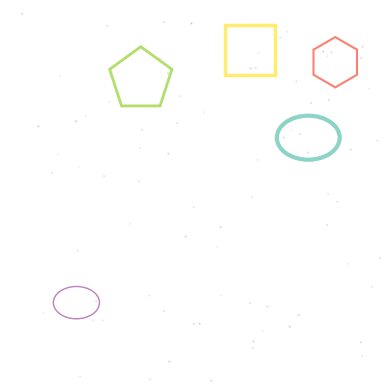[{"shape": "oval", "thickness": 3, "radius": 0.41, "center": [0.801, 0.642]}, {"shape": "hexagon", "thickness": 1.5, "radius": 0.33, "center": [0.871, 0.838]}, {"shape": "pentagon", "thickness": 2, "radius": 0.43, "center": [0.366, 0.794]}, {"shape": "oval", "thickness": 1, "radius": 0.3, "center": [0.198, 0.214]}, {"shape": "square", "thickness": 2.5, "radius": 0.33, "center": [0.649, 0.871]}]